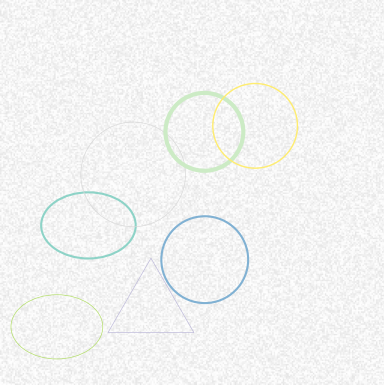[{"shape": "oval", "thickness": 1.5, "radius": 0.61, "center": [0.23, 0.415]}, {"shape": "triangle", "thickness": 0.5, "radius": 0.64, "center": [0.392, 0.201]}, {"shape": "circle", "thickness": 1.5, "radius": 0.56, "center": [0.532, 0.326]}, {"shape": "oval", "thickness": 0.5, "radius": 0.6, "center": [0.148, 0.151]}, {"shape": "circle", "thickness": 0.5, "radius": 0.68, "center": [0.346, 0.547]}, {"shape": "circle", "thickness": 3, "radius": 0.51, "center": [0.531, 0.658]}, {"shape": "circle", "thickness": 1, "radius": 0.55, "center": [0.663, 0.673]}]